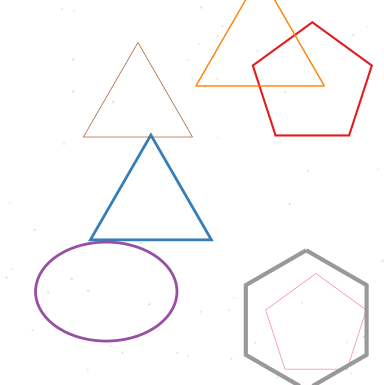[{"shape": "pentagon", "thickness": 1.5, "radius": 0.81, "center": [0.811, 0.78]}, {"shape": "triangle", "thickness": 2, "radius": 0.91, "center": [0.392, 0.468]}, {"shape": "oval", "thickness": 2, "radius": 0.92, "center": [0.276, 0.243]}, {"shape": "triangle", "thickness": 1, "radius": 0.96, "center": [0.676, 0.873]}, {"shape": "triangle", "thickness": 0.5, "radius": 0.82, "center": [0.358, 0.726]}, {"shape": "pentagon", "thickness": 0.5, "radius": 0.69, "center": [0.821, 0.152]}, {"shape": "hexagon", "thickness": 3, "radius": 0.91, "center": [0.795, 0.169]}]